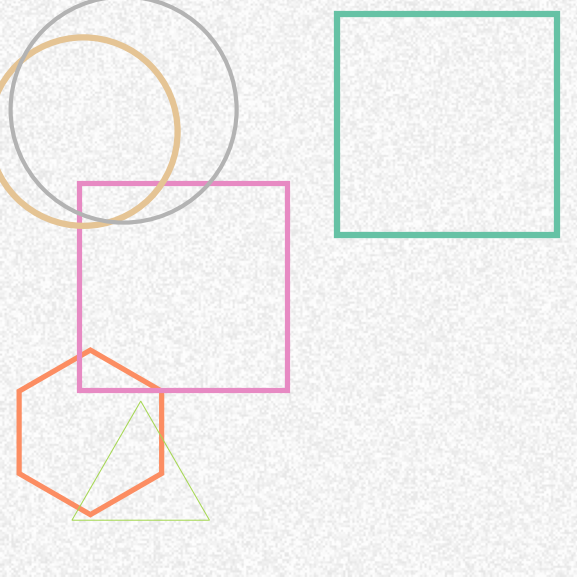[{"shape": "square", "thickness": 3, "radius": 0.95, "center": [0.774, 0.783]}, {"shape": "hexagon", "thickness": 2.5, "radius": 0.71, "center": [0.157, 0.25]}, {"shape": "square", "thickness": 2.5, "radius": 0.9, "center": [0.317, 0.503]}, {"shape": "triangle", "thickness": 0.5, "radius": 0.69, "center": [0.244, 0.167]}, {"shape": "circle", "thickness": 3, "radius": 0.82, "center": [0.144, 0.771]}, {"shape": "circle", "thickness": 2, "radius": 0.98, "center": [0.214, 0.809]}]